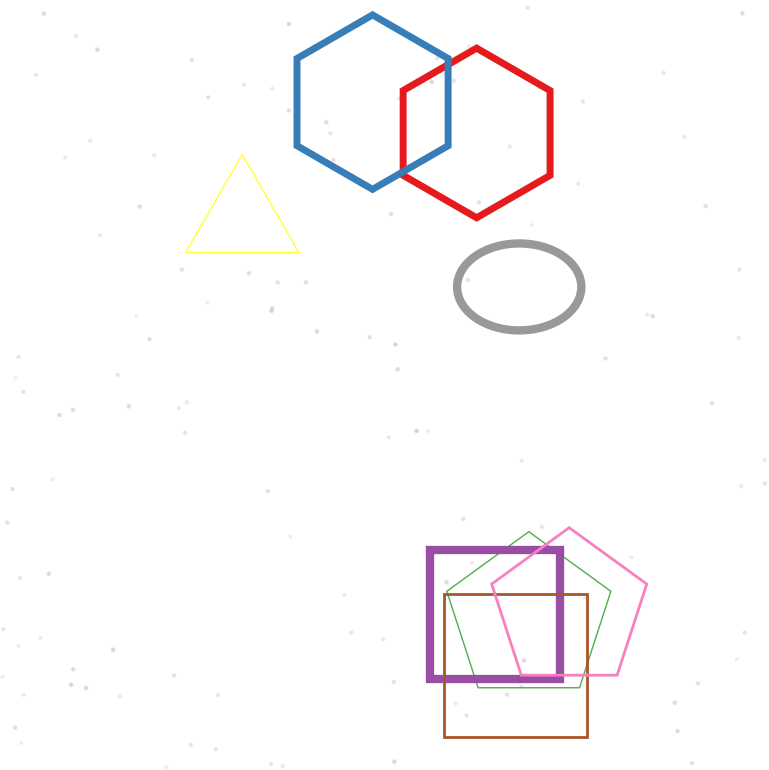[{"shape": "hexagon", "thickness": 2.5, "radius": 0.55, "center": [0.619, 0.827]}, {"shape": "hexagon", "thickness": 2.5, "radius": 0.57, "center": [0.484, 0.867]}, {"shape": "pentagon", "thickness": 0.5, "radius": 0.56, "center": [0.687, 0.197]}, {"shape": "square", "thickness": 3, "radius": 0.42, "center": [0.643, 0.202]}, {"shape": "triangle", "thickness": 0.5, "radius": 0.42, "center": [0.315, 0.714]}, {"shape": "square", "thickness": 1, "radius": 0.46, "center": [0.67, 0.135]}, {"shape": "pentagon", "thickness": 1, "radius": 0.53, "center": [0.739, 0.209]}, {"shape": "oval", "thickness": 3, "radius": 0.4, "center": [0.674, 0.627]}]